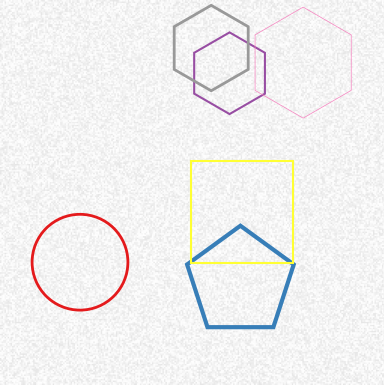[{"shape": "circle", "thickness": 2, "radius": 0.62, "center": [0.208, 0.319]}, {"shape": "pentagon", "thickness": 3, "radius": 0.73, "center": [0.624, 0.268]}, {"shape": "hexagon", "thickness": 1.5, "radius": 0.53, "center": [0.596, 0.81]}, {"shape": "square", "thickness": 1.5, "radius": 0.66, "center": [0.629, 0.449]}, {"shape": "hexagon", "thickness": 0.5, "radius": 0.72, "center": [0.787, 0.837]}, {"shape": "hexagon", "thickness": 2, "radius": 0.55, "center": [0.549, 0.875]}]